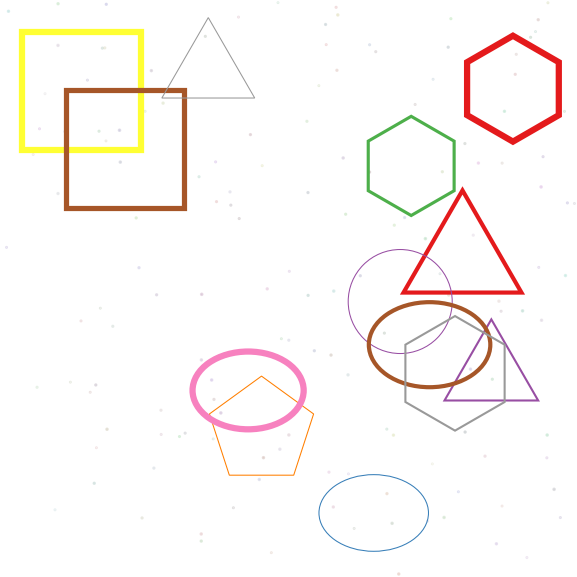[{"shape": "hexagon", "thickness": 3, "radius": 0.46, "center": [0.888, 0.846]}, {"shape": "triangle", "thickness": 2, "radius": 0.59, "center": [0.801, 0.551]}, {"shape": "oval", "thickness": 0.5, "radius": 0.47, "center": [0.647, 0.111]}, {"shape": "hexagon", "thickness": 1.5, "radius": 0.43, "center": [0.712, 0.712]}, {"shape": "triangle", "thickness": 1, "radius": 0.47, "center": [0.851, 0.352]}, {"shape": "circle", "thickness": 0.5, "radius": 0.45, "center": [0.693, 0.477]}, {"shape": "pentagon", "thickness": 0.5, "radius": 0.47, "center": [0.453, 0.253]}, {"shape": "square", "thickness": 3, "radius": 0.51, "center": [0.141, 0.842]}, {"shape": "oval", "thickness": 2, "radius": 0.53, "center": [0.744, 0.402]}, {"shape": "square", "thickness": 2.5, "radius": 0.51, "center": [0.216, 0.741]}, {"shape": "oval", "thickness": 3, "radius": 0.48, "center": [0.43, 0.323]}, {"shape": "hexagon", "thickness": 1, "radius": 0.5, "center": [0.788, 0.353]}, {"shape": "triangle", "thickness": 0.5, "radius": 0.46, "center": [0.361, 0.876]}]